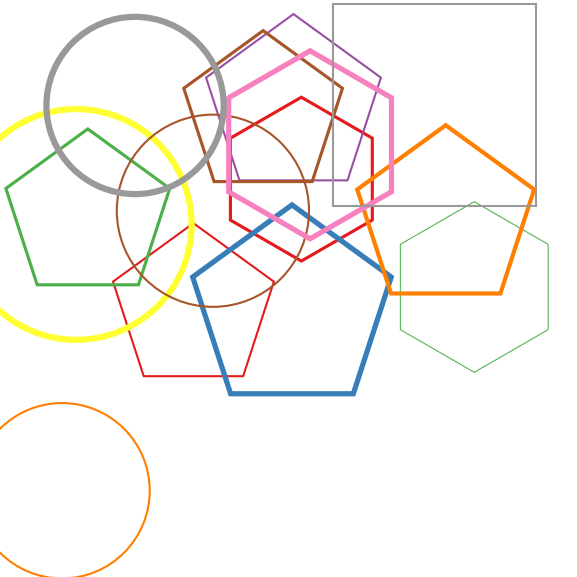[{"shape": "hexagon", "thickness": 1.5, "radius": 0.71, "center": [0.522, 0.689]}, {"shape": "pentagon", "thickness": 1, "radius": 0.73, "center": [0.335, 0.466]}, {"shape": "pentagon", "thickness": 2.5, "radius": 0.9, "center": [0.506, 0.464]}, {"shape": "hexagon", "thickness": 0.5, "radius": 0.74, "center": [0.821, 0.502]}, {"shape": "pentagon", "thickness": 1.5, "radius": 0.75, "center": [0.152, 0.627]}, {"shape": "pentagon", "thickness": 1, "radius": 0.8, "center": [0.508, 0.816]}, {"shape": "pentagon", "thickness": 2, "radius": 0.81, "center": [0.772, 0.621]}, {"shape": "circle", "thickness": 1, "radius": 0.76, "center": [0.107, 0.149]}, {"shape": "circle", "thickness": 3, "radius": 1.0, "center": [0.132, 0.61]}, {"shape": "pentagon", "thickness": 1.5, "radius": 0.72, "center": [0.456, 0.802]}, {"shape": "circle", "thickness": 1, "radius": 0.83, "center": [0.369, 0.634]}, {"shape": "hexagon", "thickness": 2.5, "radius": 0.81, "center": [0.537, 0.748]}, {"shape": "square", "thickness": 1, "radius": 0.88, "center": [0.753, 0.817]}, {"shape": "circle", "thickness": 3, "radius": 0.77, "center": [0.234, 0.816]}]